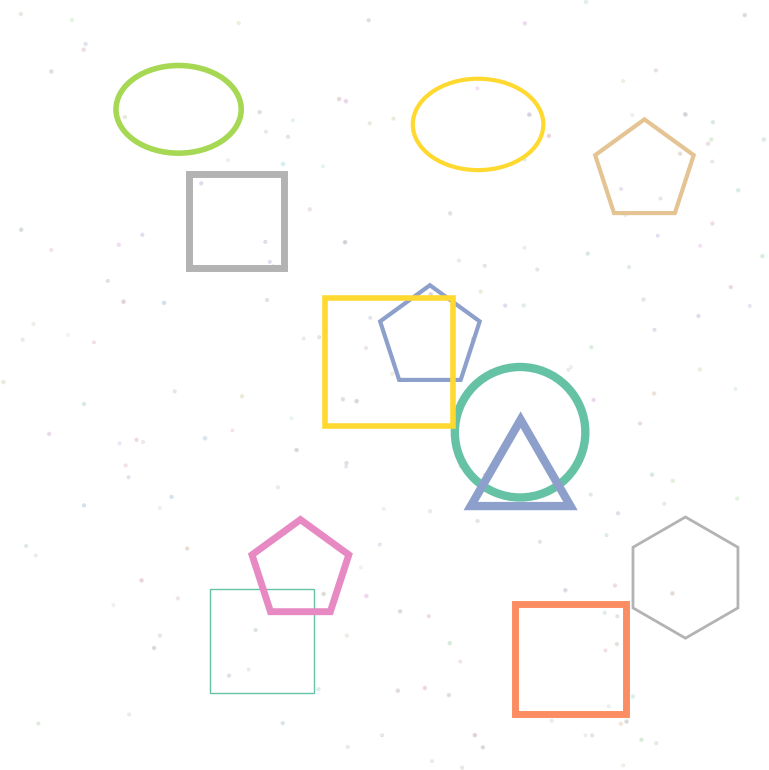[{"shape": "square", "thickness": 0.5, "radius": 0.34, "center": [0.34, 0.167]}, {"shape": "circle", "thickness": 3, "radius": 0.42, "center": [0.675, 0.439]}, {"shape": "square", "thickness": 2.5, "radius": 0.36, "center": [0.741, 0.144]}, {"shape": "pentagon", "thickness": 1.5, "radius": 0.34, "center": [0.558, 0.562]}, {"shape": "triangle", "thickness": 3, "radius": 0.37, "center": [0.676, 0.38]}, {"shape": "pentagon", "thickness": 2.5, "radius": 0.33, "center": [0.39, 0.259]}, {"shape": "oval", "thickness": 2, "radius": 0.41, "center": [0.232, 0.858]}, {"shape": "square", "thickness": 2, "radius": 0.42, "center": [0.505, 0.53]}, {"shape": "oval", "thickness": 1.5, "radius": 0.42, "center": [0.621, 0.838]}, {"shape": "pentagon", "thickness": 1.5, "radius": 0.34, "center": [0.837, 0.778]}, {"shape": "square", "thickness": 2.5, "radius": 0.31, "center": [0.307, 0.713]}, {"shape": "hexagon", "thickness": 1, "radius": 0.39, "center": [0.89, 0.25]}]